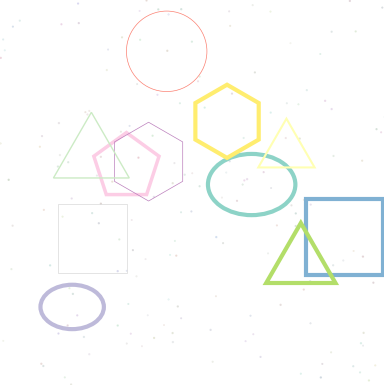[{"shape": "oval", "thickness": 3, "radius": 0.57, "center": [0.654, 0.521]}, {"shape": "triangle", "thickness": 1.5, "radius": 0.42, "center": [0.744, 0.607]}, {"shape": "oval", "thickness": 3, "radius": 0.41, "center": [0.187, 0.203]}, {"shape": "circle", "thickness": 0.5, "radius": 0.52, "center": [0.433, 0.867]}, {"shape": "square", "thickness": 3, "radius": 0.49, "center": [0.895, 0.384]}, {"shape": "triangle", "thickness": 3, "radius": 0.52, "center": [0.781, 0.317]}, {"shape": "pentagon", "thickness": 2.5, "radius": 0.45, "center": [0.328, 0.567]}, {"shape": "square", "thickness": 0.5, "radius": 0.45, "center": [0.24, 0.381]}, {"shape": "hexagon", "thickness": 0.5, "radius": 0.51, "center": [0.386, 0.58]}, {"shape": "triangle", "thickness": 1, "radius": 0.57, "center": [0.237, 0.595]}, {"shape": "hexagon", "thickness": 3, "radius": 0.47, "center": [0.59, 0.685]}]